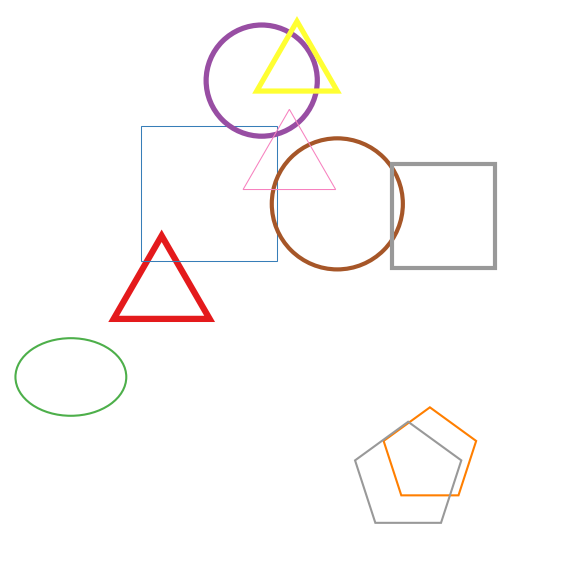[{"shape": "triangle", "thickness": 3, "radius": 0.48, "center": [0.28, 0.495]}, {"shape": "square", "thickness": 0.5, "radius": 0.59, "center": [0.362, 0.664]}, {"shape": "oval", "thickness": 1, "radius": 0.48, "center": [0.123, 0.346]}, {"shape": "circle", "thickness": 2.5, "radius": 0.48, "center": [0.453, 0.86]}, {"shape": "pentagon", "thickness": 1, "radius": 0.42, "center": [0.744, 0.21]}, {"shape": "triangle", "thickness": 2.5, "radius": 0.4, "center": [0.514, 0.882]}, {"shape": "circle", "thickness": 2, "radius": 0.57, "center": [0.584, 0.646]}, {"shape": "triangle", "thickness": 0.5, "radius": 0.46, "center": [0.501, 0.717]}, {"shape": "pentagon", "thickness": 1, "radius": 0.48, "center": [0.707, 0.172]}, {"shape": "square", "thickness": 2, "radius": 0.45, "center": [0.768, 0.625]}]